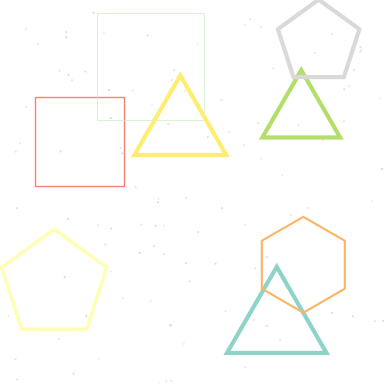[{"shape": "triangle", "thickness": 3, "radius": 0.75, "center": [0.719, 0.158]}, {"shape": "pentagon", "thickness": 2.5, "radius": 0.72, "center": [0.141, 0.261]}, {"shape": "square", "thickness": 1, "radius": 0.58, "center": [0.206, 0.632]}, {"shape": "hexagon", "thickness": 1.5, "radius": 0.62, "center": [0.788, 0.312]}, {"shape": "triangle", "thickness": 3, "radius": 0.58, "center": [0.782, 0.701]}, {"shape": "pentagon", "thickness": 3, "radius": 0.56, "center": [0.828, 0.89]}, {"shape": "square", "thickness": 0.5, "radius": 0.69, "center": [0.391, 0.827]}, {"shape": "triangle", "thickness": 3, "radius": 0.69, "center": [0.468, 0.666]}]